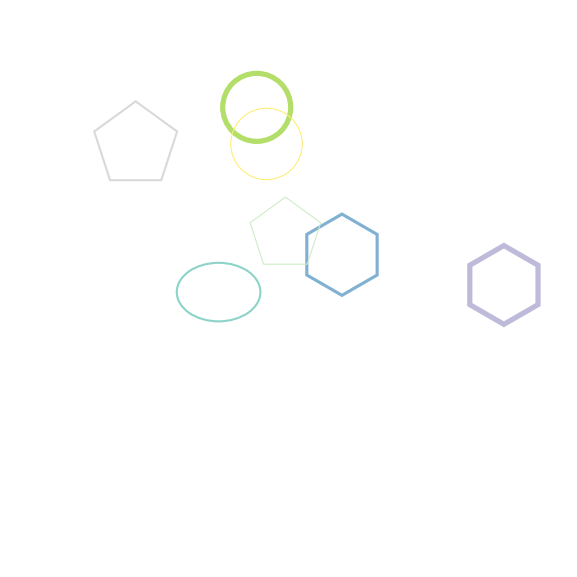[{"shape": "oval", "thickness": 1, "radius": 0.36, "center": [0.379, 0.493]}, {"shape": "hexagon", "thickness": 2.5, "radius": 0.34, "center": [0.873, 0.506]}, {"shape": "hexagon", "thickness": 1.5, "radius": 0.35, "center": [0.592, 0.558]}, {"shape": "circle", "thickness": 2.5, "radius": 0.29, "center": [0.445, 0.813]}, {"shape": "pentagon", "thickness": 1, "radius": 0.38, "center": [0.235, 0.748]}, {"shape": "pentagon", "thickness": 0.5, "radius": 0.32, "center": [0.494, 0.594]}, {"shape": "circle", "thickness": 0.5, "radius": 0.31, "center": [0.461, 0.75]}]